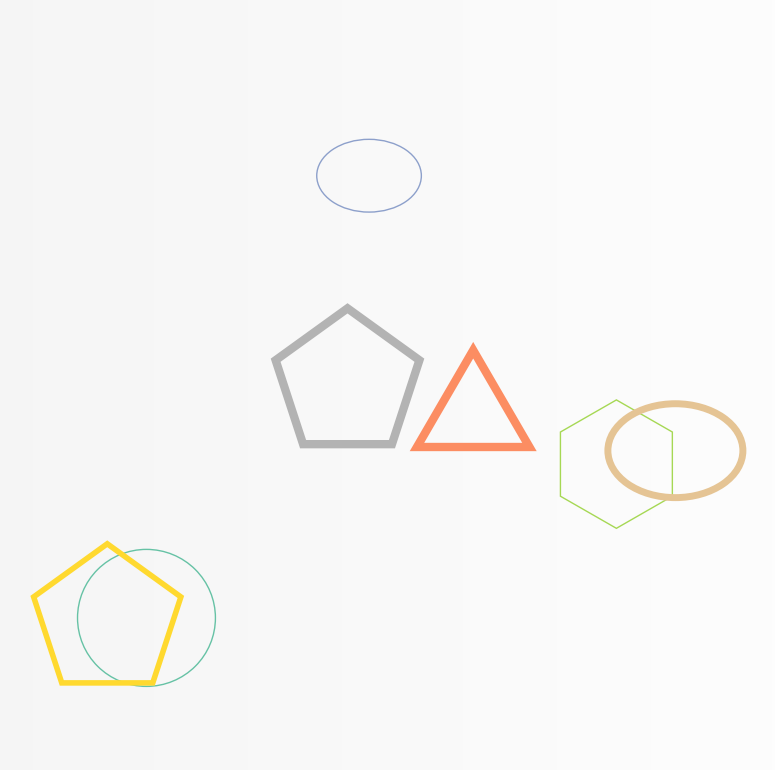[{"shape": "circle", "thickness": 0.5, "radius": 0.44, "center": [0.189, 0.198]}, {"shape": "triangle", "thickness": 3, "radius": 0.42, "center": [0.611, 0.461]}, {"shape": "oval", "thickness": 0.5, "radius": 0.34, "center": [0.476, 0.772]}, {"shape": "hexagon", "thickness": 0.5, "radius": 0.42, "center": [0.795, 0.397]}, {"shape": "pentagon", "thickness": 2, "radius": 0.5, "center": [0.138, 0.194]}, {"shape": "oval", "thickness": 2.5, "radius": 0.44, "center": [0.871, 0.415]}, {"shape": "pentagon", "thickness": 3, "radius": 0.49, "center": [0.448, 0.502]}]